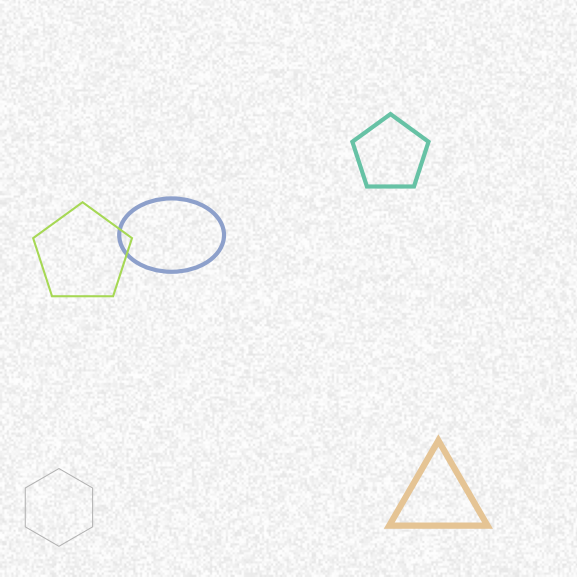[{"shape": "pentagon", "thickness": 2, "radius": 0.35, "center": [0.676, 0.732]}, {"shape": "oval", "thickness": 2, "radius": 0.45, "center": [0.297, 0.592]}, {"shape": "pentagon", "thickness": 1, "radius": 0.45, "center": [0.143, 0.559]}, {"shape": "triangle", "thickness": 3, "radius": 0.49, "center": [0.759, 0.138]}, {"shape": "hexagon", "thickness": 0.5, "radius": 0.34, "center": [0.102, 0.12]}]